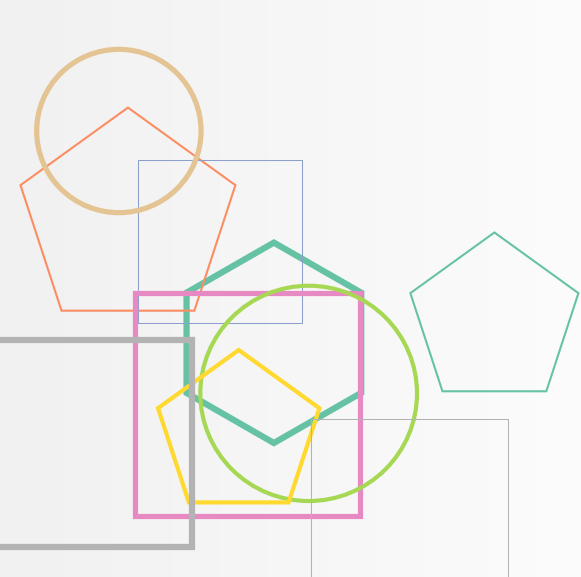[{"shape": "pentagon", "thickness": 1, "radius": 0.76, "center": [0.851, 0.445]}, {"shape": "hexagon", "thickness": 3, "radius": 0.87, "center": [0.471, 0.406]}, {"shape": "pentagon", "thickness": 1, "radius": 0.97, "center": [0.22, 0.618]}, {"shape": "square", "thickness": 0.5, "radius": 0.71, "center": [0.378, 0.582]}, {"shape": "square", "thickness": 2.5, "radius": 0.97, "center": [0.426, 0.299]}, {"shape": "circle", "thickness": 2, "radius": 0.93, "center": [0.531, 0.318]}, {"shape": "pentagon", "thickness": 2, "radius": 0.73, "center": [0.411, 0.247]}, {"shape": "circle", "thickness": 2.5, "radius": 0.71, "center": [0.204, 0.772]}, {"shape": "square", "thickness": 0.5, "radius": 0.85, "center": [0.705, 0.105]}, {"shape": "square", "thickness": 3, "radius": 0.9, "center": [0.151, 0.231]}]